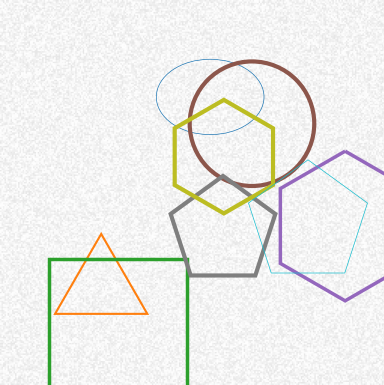[{"shape": "oval", "thickness": 0.5, "radius": 0.7, "center": [0.546, 0.748]}, {"shape": "triangle", "thickness": 1.5, "radius": 0.69, "center": [0.263, 0.254]}, {"shape": "square", "thickness": 2.5, "radius": 0.9, "center": [0.307, 0.148]}, {"shape": "hexagon", "thickness": 2.5, "radius": 0.97, "center": [0.896, 0.413]}, {"shape": "circle", "thickness": 3, "radius": 0.81, "center": [0.654, 0.679]}, {"shape": "pentagon", "thickness": 3, "radius": 0.71, "center": [0.579, 0.4]}, {"shape": "hexagon", "thickness": 3, "radius": 0.74, "center": [0.581, 0.593]}, {"shape": "pentagon", "thickness": 0.5, "radius": 0.81, "center": [0.8, 0.422]}]